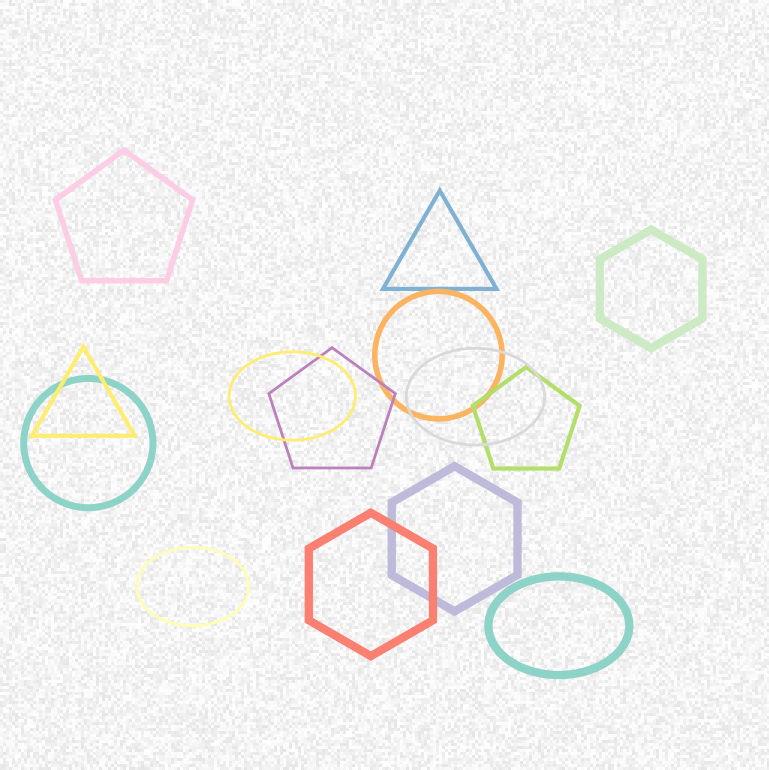[{"shape": "circle", "thickness": 2.5, "radius": 0.42, "center": [0.115, 0.425]}, {"shape": "oval", "thickness": 3, "radius": 0.46, "center": [0.726, 0.187]}, {"shape": "oval", "thickness": 1, "radius": 0.36, "center": [0.25, 0.238]}, {"shape": "hexagon", "thickness": 3, "radius": 0.47, "center": [0.59, 0.3]}, {"shape": "hexagon", "thickness": 3, "radius": 0.47, "center": [0.482, 0.241]}, {"shape": "triangle", "thickness": 1.5, "radius": 0.43, "center": [0.571, 0.667]}, {"shape": "circle", "thickness": 2, "radius": 0.41, "center": [0.569, 0.539]}, {"shape": "pentagon", "thickness": 1.5, "radius": 0.36, "center": [0.683, 0.45]}, {"shape": "pentagon", "thickness": 2, "radius": 0.47, "center": [0.161, 0.711]}, {"shape": "oval", "thickness": 1, "radius": 0.45, "center": [0.617, 0.485]}, {"shape": "pentagon", "thickness": 1, "radius": 0.43, "center": [0.431, 0.462]}, {"shape": "hexagon", "thickness": 3, "radius": 0.38, "center": [0.846, 0.625]}, {"shape": "triangle", "thickness": 1.5, "radius": 0.39, "center": [0.108, 0.473]}, {"shape": "oval", "thickness": 1, "radius": 0.41, "center": [0.38, 0.486]}]